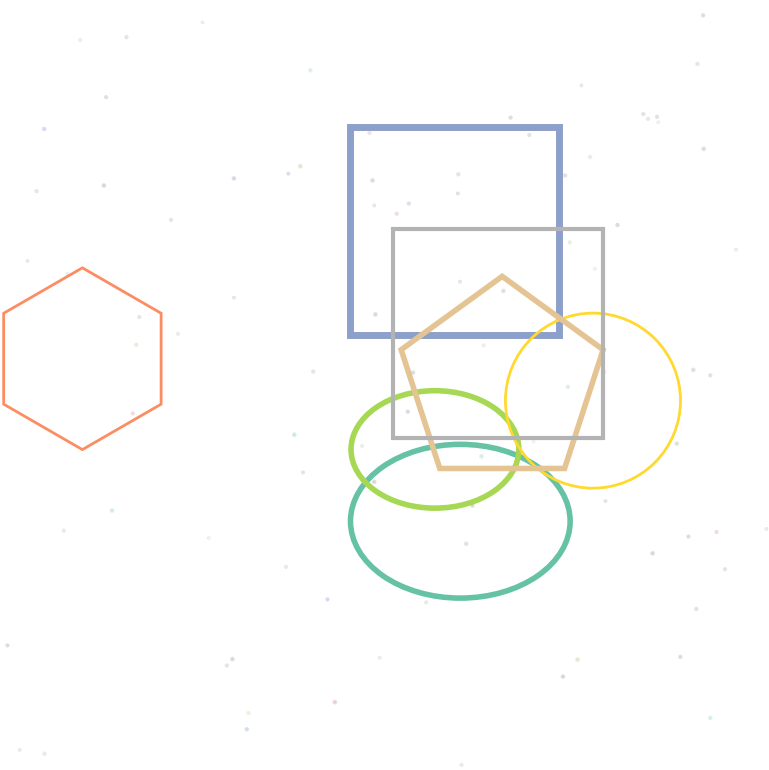[{"shape": "oval", "thickness": 2, "radius": 0.71, "center": [0.598, 0.323]}, {"shape": "hexagon", "thickness": 1, "radius": 0.59, "center": [0.107, 0.534]}, {"shape": "square", "thickness": 2.5, "radius": 0.68, "center": [0.59, 0.7]}, {"shape": "oval", "thickness": 2, "radius": 0.54, "center": [0.565, 0.416]}, {"shape": "circle", "thickness": 1, "radius": 0.57, "center": [0.77, 0.48]}, {"shape": "pentagon", "thickness": 2, "radius": 0.69, "center": [0.652, 0.503]}, {"shape": "square", "thickness": 1.5, "radius": 0.68, "center": [0.647, 0.567]}]